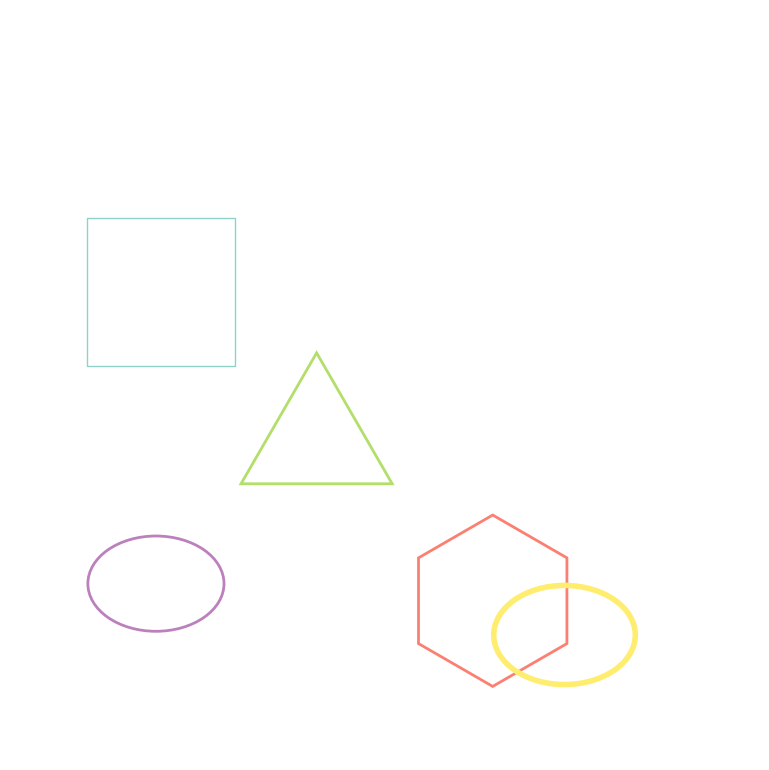[{"shape": "square", "thickness": 0.5, "radius": 0.48, "center": [0.209, 0.621]}, {"shape": "hexagon", "thickness": 1, "radius": 0.56, "center": [0.64, 0.22]}, {"shape": "triangle", "thickness": 1, "radius": 0.57, "center": [0.411, 0.428]}, {"shape": "oval", "thickness": 1, "radius": 0.44, "center": [0.203, 0.242]}, {"shape": "oval", "thickness": 2, "radius": 0.46, "center": [0.733, 0.175]}]